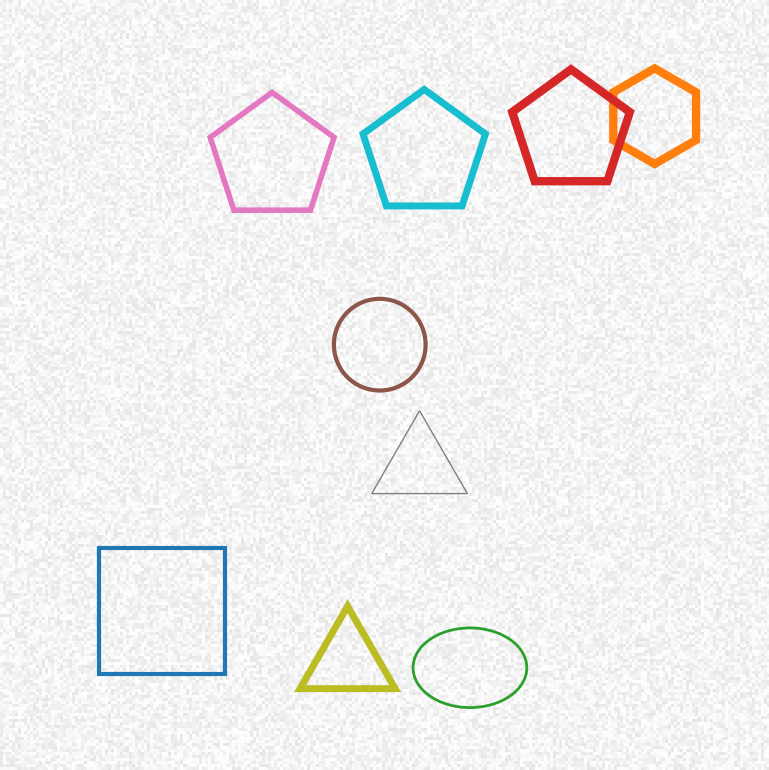[{"shape": "square", "thickness": 1.5, "radius": 0.41, "center": [0.21, 0.206]}, {"shape": "hexagon", "thickness": 3, "radius": 0.31, "center": [0.85, 0.849]}, {"shape": "oval", "thickness": 1, "radius": 0.37, "center": [0.61, 0.133]}, {"shape": "pentagon", "thickness": 3, "radius": 0.4, "center": [0.742, 0.83]}, {"shape": "circle", "thickness": 1.5, "radius": 0.3, "center": [0.493, 0.552]}, {"shape": "pentagon", "thickness": 2, "radius": 0.42, "center": [0.353, 0.795]}, {"shape": "triangle", "thickness": 0.5, "radius": 0.36, "center": [0.545, 0.395]}, {"shape": "triangle", "thickness": 2.5, "radius": 0.36, "center": [0.451, 0.141]}, {"shape": "pentagon", "thickness": 2.5, "radius": 0.42, "center": [0.551, 0.8]}]